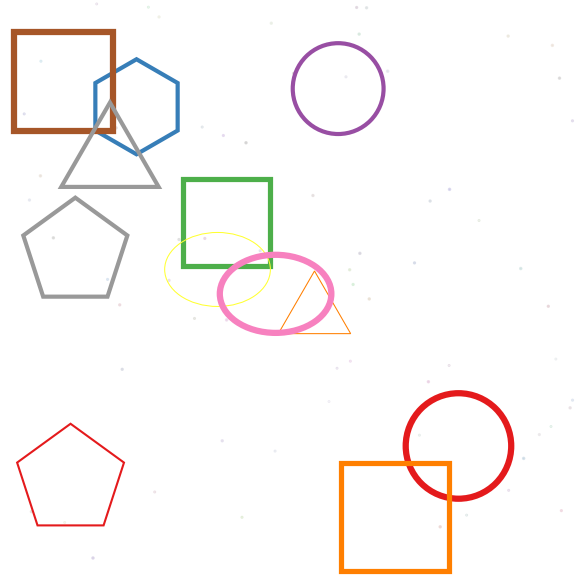[{"shape": "pentagon", "thickness": 1, "radius": 0.49, "center": [0.122, 0.168]}, {"shape": "circle", "thickness": 3, "radius": 0.46, "center": [0.794, 0.227]}, {"shape": "hexagon", "thickness": 2, "radius": 0.41, "center": [0.236, 0.814]}, {"shape": "square", "thickness": 2.5, "radius": 0.38, "center": [0.392, 0.614]}, {"shape": "circle", "thickness": 2, "radius": 0.39, "center": [0.586, 0.846]}, {"shape": "triangle", "thickness": 0.5, "radius": 0.36, "center": [0.545, 0.458]}, {"shape": "square", "thickness": 2.5, "radius": 0.47, "center": [0.684, 0.104]}, {"shape": "oval", "thickness": 0.5, "radius": 0.46, "center": [0.377, 0.533]}, {"shape": "square", "thickness": 3, "radius": 0.43, "center": [0.11, 0.858]}, {"shape": "oval", "thickness": 3, "radius": 0.48, "center": [0.477, 0.49]}, {"shape": "pentagon", "thickness": 2, "radius": 0.47, "center": [0.13, 0.562]}, {"shape": "triangle", "thickness": 2, "radius": 0.49, "center": [0.19, 0.724]}]